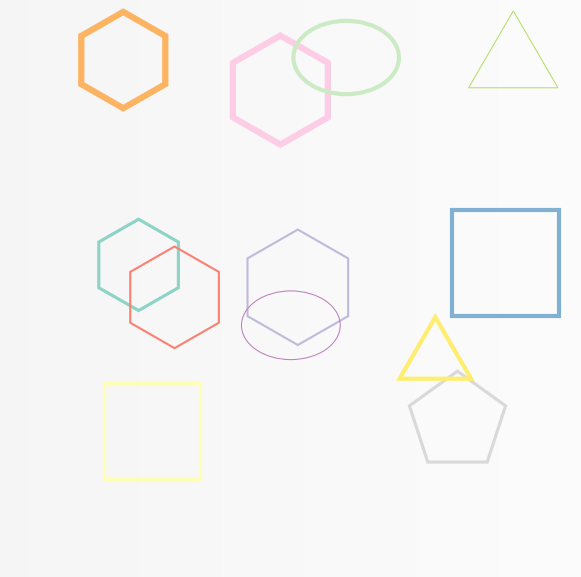[{"shape": "hexagon", "thickness": 1.5, "radius": 0.4, "center": [0.238, 0.54]}, {"shape": "square", "thickness": 1.5, "radius": 0.41, "center": [0.262, 0.253]}, {"shape": "hexagon", "thickness": 1, "radius": 0.5, "center": [0.512, 0.502]}, {"shape": "hexagon", "thickness": 1, "radius": 0.44, "center": [0.3, 0.484]}, {"shape": "square", "thickness": 2, "radius": 0.46, "center": [0.869, 0.543]}, {"shape": "hexagon", "thickness": 3, "radius": 0.42, "center": [0.212, 0.895]}, {"shape": "triangle", "thickness": 0.5, "radius": 0.44, "center": [0.883, 0.891]}, {"shape": "hexagon", "thickness": 3, "radius": 0.47, "center": [0.482, 0.843]}, {"shape": "pentagon", "thickness": 1.5, "radius": 0.43, "center": [0.787, 0.269]}, {"shape": "oval", "thickness": 0.5, "radius": 0.42, "center": [0.5, 0.436]}, {"shape": "oval", "thickness": 2, "radius": 0.45, "center": [0.596, 0.9]}, {"shape": "triangle", "thickness": 2, "radius": 0.36, "center": [0.749, 0.379]}]